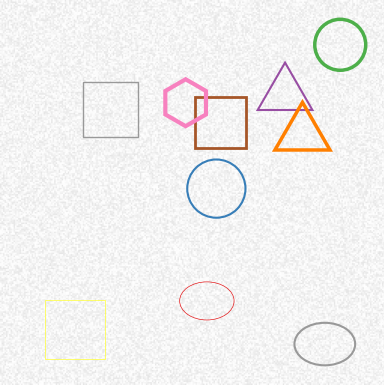[{"shape": "oval", "thickness": 0.5, "radius": 0.35, "center": [0.537, 0.218]}, {"shape": "circle", "thickness": 1.5, "radius": 0.38, "center": [0.562, 0.51]}, {"shape": "circle", "thickness": 2.5, "radius": 0.33, "center": [0.884, 0.884]}, {"shape": "triangle", "thickness": 1.5, "radius": 0.41, "center": [0.74, 0.755]}, {"shape": "triangle", "thickness": 2.5, "radius": 0.41, "center": [0.786, 0.652]}, {"shape": "square", "thickness": 0.5, "radius": 0.39, "center": [0.195, 0.144]}, {"shape": "square", "thickness": 2, "radius": 0.33, "center": [0.572, 0.681]}, {"shape": "hexagon", "thickness": 3, "radius": 0.3, "center": [0.482, 0.733]}, {"shape": "square", "thickness": 1, "radius": 0.36, "center": [0.287, 0.716]}, {"shape": "oval", "thickness": 1.5, "radius": 0.39, "center": [0.844, 0.106]}]